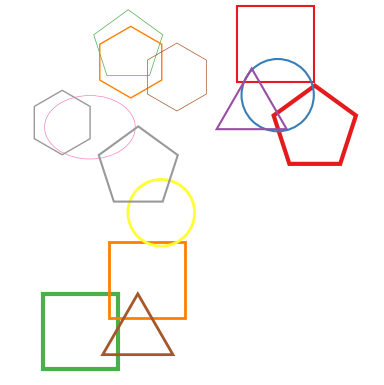[{"shape": "square", "thickness": 1.5, "radius": 0.5, "center": [0.715, 0.885]}, {"shape": "pentagon", "thickness": 3, "radius": 0.56, "center": [0.818, 0.665]}, {"shape": "circle", "thickness": 1.5, "radius": 0.47, "center": [0.721, 0.753]}, {"shape": "square", "thickness": 3, "radius": 0.49, "center": [0.209, 0.138]}, {"shape": "pentagon", "thickness": 0.5, "radius": 0.47, "center": [0.333, 0.88]}, {"shape": "triangle", "thickness": 1.5, "radius": 0.53, "center": [0.654, 0.717]}, {"shape": "square", "thickness": 2, "radius": 0.49, "center": [0.381, 0.272]}, {"shape": "hexagon", "thickness": 1, "radius": 0.46, "center": [0.34, 0.839]}, {"shape": "circle", "thickness": 2, "radius": 0.43, "center": [0.419, 0.447]}, {"shape": "hexagon", "thickness": 0.5, "radius": 0.44, "center": [0.459, 0.8]}, {"shape": "triangle", "thickness": 2, "radius": 0.53, "center": [0.358, 0.131]}, {"shape": "oval", "thickness": 0.5, "radius": 0.59, "center": [0.233, 0.669]}, {"shape": "hexagon", "thickness": 1, "radius": 0.42, "center": [0.162, 0.682]}, {"shape": "pentagon", "thickness": 1.5, "radius": 0.54, "center": [0.359, 0.564]}]